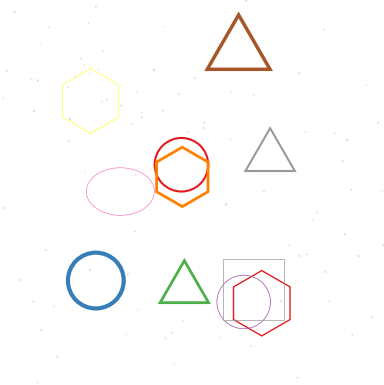[{"shape": "circle", "thickness": 1.5, "radius": 0.35, "center": [0.471, 0.572]}, {"shape": "hexagon", "thickness": 1, "radius": 0.42, "center": [0.68, 0.212]}, {"shape": "circle", "thickness": 3, "radius": 0.36, "center": [0.249, 0.271]}, {"shape": "triangle", "thickness": 2, "radius": 0.36, "center": [0.479, 0.25]}, {"shape": "circle", "thickness": 0.5, "radius": 0.35, "center": [0.633, 0.216]}, {"shape": "hexagon", "thickness": 2, "radius": 0.39, "center": [0.474, 0.541]}, {"shape": "hexagon", "thickness": 0.5, "radius": 0.42, "center": [0.236, 0.738]}, {"shape": "triangle", "thickness": 2.5, "radius": 0.47, "center": [0.62, 0.867]}, {"shape": "oval", "thickness": 0.5, "radius": 0.44, "center": [0.313, 0.503]}, {"shape": "square", "thickness": 0.5, "radius": 0.4, "center": [0.659, 0.248]}, {"shape": "triangle", "thickness": 1.5, "radius": 0.37, "center": [0.702, 0.593]}]